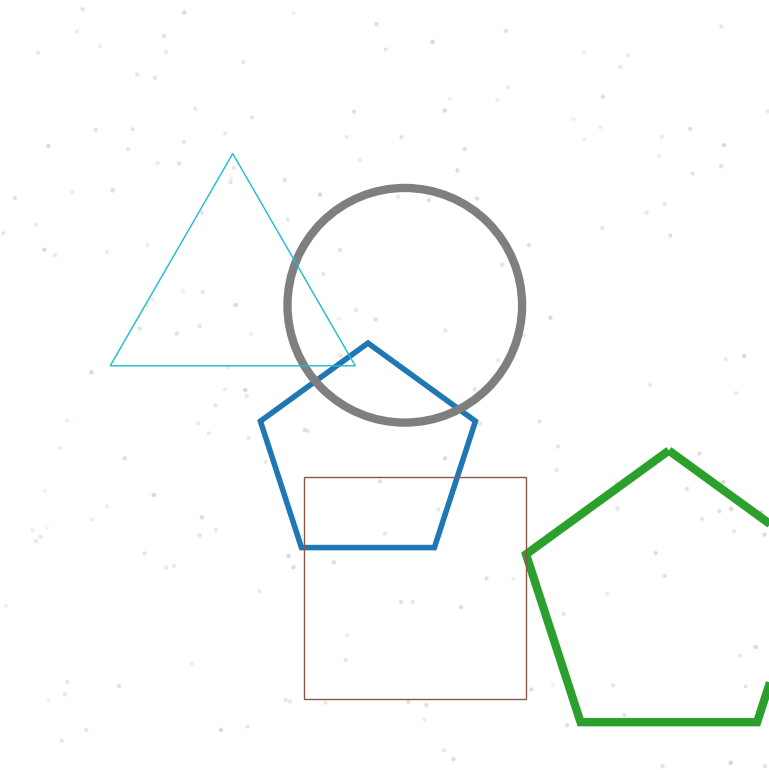[{"shape": "pentagon", "thickness": 2, "radius": 0.73, "center": [0.478, 0.408]}, {"shape": "pentagon", "thickness": 3, "radius": 0.98, "center": [0.869, 0.22]}, {"shape": "square", "thickness": 0.5, "radius": 0.72, "center": [0.539, 0.236]}, {"shape": "circle", "thickness": 3, "radius": 0.76, "center": [0.526, 0.604]}, {"shape": "triangle", "thickness": 0.5, "radius": 0.92, "center": [0.302, 0.617]}]